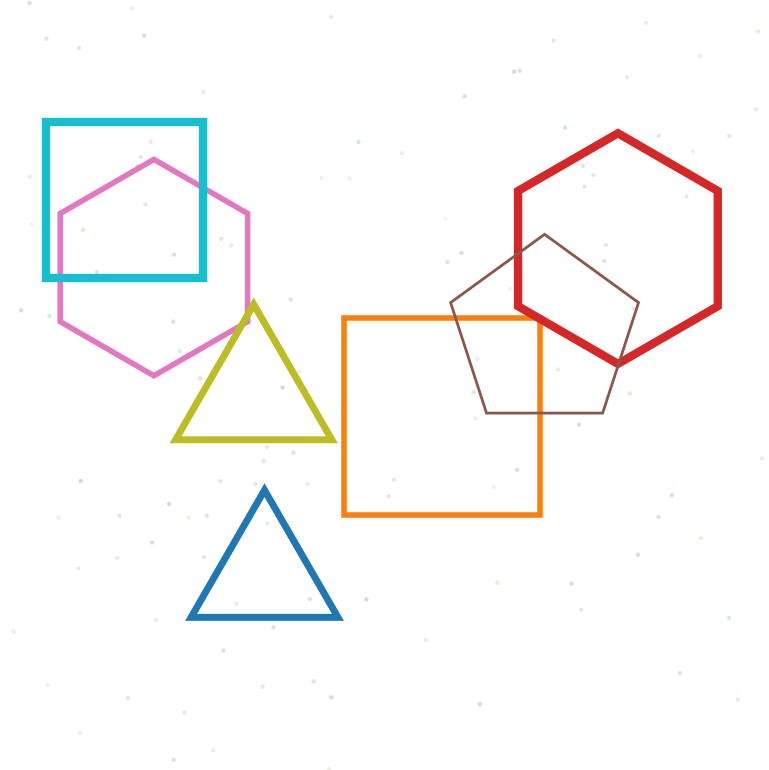[{"shape": "triangle", "thickness": 2.5, "radius": 0.55, "center": [0.344, 0.253]}, {"shape": "square", "thickness": 2, "radius": 0.64, "center": [0.574, 0.459]}, {"shape": "hexagon", "thickness": 3, "radius": 0.75, "center": [0.803, 0.677]}, {"shape": "pentagon", "thickness": 1, "radius": 0.64, "center": [0.707, 0.567]}, {"shape": "hexagon", "thickness": 2, "radius": 0.7, "center": [0.2, 0.652]}, {"shape": "triangle", "thickness": 2.5, "radius": 0.59, "center": [0.329, 0.487]}, {"shape": "square", "thickness": 3, "radius": 0.51, "center": [0.162, 0.74]}]